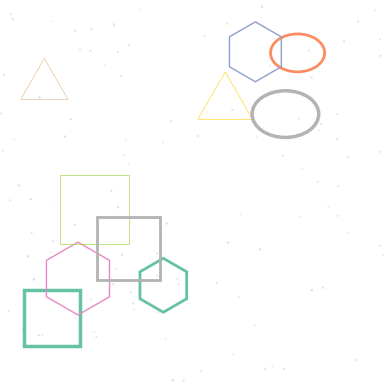[{"shape": "square", "thickness": 2.5, "radius": 0.37, "center": [0.135, 0.173]}, {"shape": "hexagon", "thickness": 2, "radius": 0.35, "center": [0.424, 0.259]}, {"shape": "oval", "thickness": 2, "radius": 0.35, "center": [0.773, 0.863]}, {"shape": "hexagon", "thickness": 1, "radius": 0.39, "center": [0.663, 0.865]}, {"shape": "hexagon", "thickness": 1, "radius": 0.47, "center": [0.202, 0.276]}, {"shape": "square", "thickness": 0.5, "radius": 0.45, "center": [0.245, 0.456]}, {"shape": "triangle", "thickness": 0.5, "radius": 0.41, "center": [0.585, 0.731]}, {"shape": "triangle", "thickness": 0.5, "radius": 0.35, "center": [0.115, 0.777]}, {"shape": "oval", "thickness": 2.5, "radius": 0.43, "center": [0.741, 0.704]}, {"shape": "square", "thickness": 2, "radius": 0.4, "center": [0.334, 0.355]}]